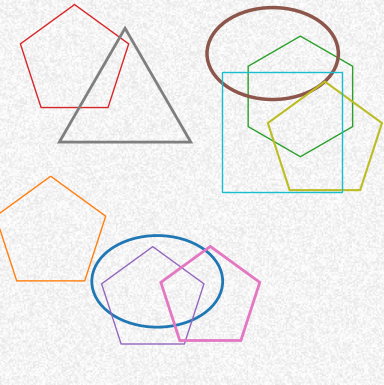[{"shape": "oval", "thickness": 2, "radius": 0.85, "center": [0.408, 0.269]}, {"shape": "pentagon", "thickness": 1, "radius": 0.75, "center": [0.132, 0.392]}, {"shape": "hexagon", "thickness": 1, "radius": 0.78, "center": [0.78, 0.75]}, {"shape": "pentagon", "thickness": 1, "radius": 0.74, "center": [0.194, 0.84]}, {"shape": "pentagon", "thickness": 1, "radius": 0.7, "center": [0.397, 0.22]}, {"shape": "oval", "thickness": 2.5, "radius": 0.85, "center": [0.708, 0.861]}, {"shape": "pentagon", "thickness": 2, "radius": 0.68, "center": [0.546, 0.225]}, {"shape": "triangle", "thickness": 2, "radius": 0.99, "center": [0.325, 0.729]}, {"shape": "pentagon", "thickness": 1.5, "radius": 0.78, "center": [0.844, 0.632]}, {"shape": "square", "thickness": 1, "radius": 0.77, "center": [0.732, 0.657]}]